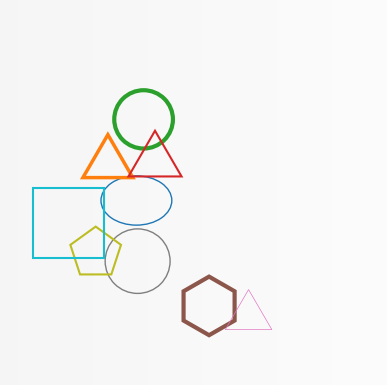[{"shape": "oval", "thickness": 1, "radius": 0.46, "center": [0.352, 0.479]}, {"shape": "triangle", "thickness": 2.5, "radius": 0.37, "center": [0.278, 0.576]}, {"shape": "circle", "thickness": 3, "radius": 0.38, "center": [0.371, 0.69]}, {"shape": "triangle", "thickness": 1.5, "radius": 0.4, "center": [0.4, 0.581]}, {"shape": "hexagon", "thickness": 3, "radius": 0.38, "center": [0.54, 0.205]}, {"shape": "triangle", "thickness": 0.5, "radius": 0.35, "center": [0.641, 0.179]}, {"shape": "circle", "thickness": 1, "radius": 0.42, "center": [0.355, 0.322]}, {"shape": "pentagon", "thickness": 1.5, "radius": 0.34, "center": [0.247, 0.343]}, {"shape": "square", "thickness": 1.5, "radius": 0.46, "center": [0.177, 0.421]}]